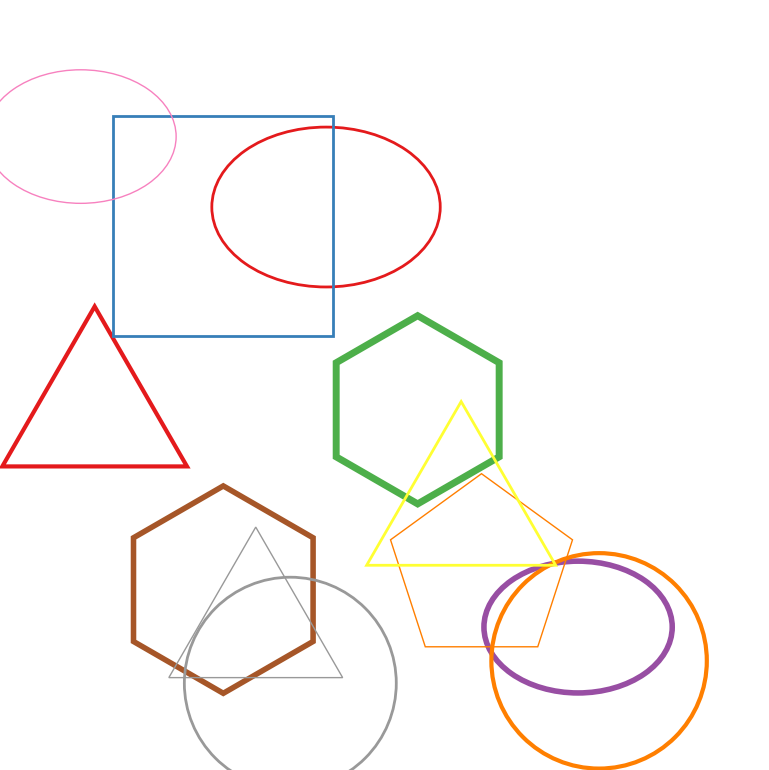[{"shape": "oval", "thickness": 1, "radius": 0.74, "center": [0.423, 0.731]}, {"shape": "triangle", "thickness": 1.5, "radius": 0.69, "center": [0.123, 0.463]}, {"shape": "square", "thickness": 1, "radius": 0.72, "center": [0.289, 0.706]}, {"shape": "hexagon", "thickness": 2.5, "radius": 0.61, "center": [0.542, 0.468]}, {"shape": "oval", "thickness": 2, "radius": 0.61, "center": [0.751, 0.186]}, {"shape": "pentagon", "thickness": 0.5, "radius": 0.62, "center": [0.625, 0.261]}, {"shape": "circle", "thickness": 1.5, "radius": 0.7, "center": [0.778, 0.142]}, {"shape": "triangle", "thickness": 1, "radius": 0.71, "center": [0.599, 0.337]}, {"shape": "hexagon", "thickness": 2, "radius": 0.67, "center": [0.29, 0.234]}, {"shape": "oval", "thickness": 0.5, "radius": 0.62, "center": [0.105, 0.823]}, {"shape": "triangle", "thickness": 0.5, "radius": 0.65, "center": [0.332, 0.185]}, {"shape": "circle", "thickness": 1, "radius": 0.69, "center": [0.377, 0.113]}]